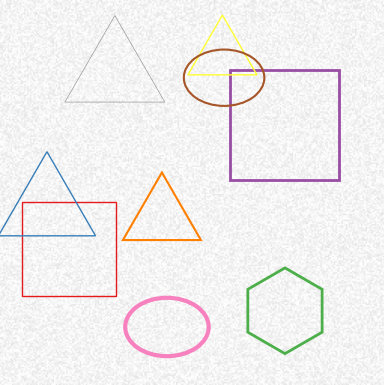[{"shape": "square", "thickness": 1, "radius": 0.61, "center": [0.179, 0.353]}, {"shape": "triangle", "thickness": 1, "radius": 0.73, "center": [0.122, 0.46]}, {"shape": "hexagon", "thickness": 2, "radius": 0.56, "center": [0.74, 0.193]}, {"shape": "square", "thickness": 2, "radius": 0.71, "center": [0.739, 0.676]}, {"shape": "triangle", "thickness": 1.5, "radius": 0.58, "center": [0.421, 0.435]}, {"shape": "triangle", "thickness": 1, "radius": 0.52, "center": [0.578, 0.857]}, {"shape": "oval", "thickness": 1.5, "radius": 0.52, "center": [0.582, 0.798]}, {"shape": "oval", "thickness": 3, "radius": 0.54, "center": [0.434, 0.151]}, {"shape": "triangle", "thickness": 0.5, "radius": 0.75, "center": [0.298, 0.81]}]